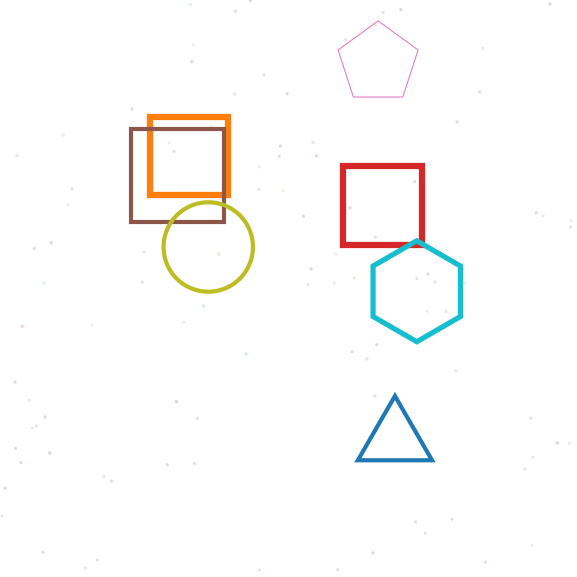[{"shape": "triangle", "thickness": 2, "radius": 0.37, "center": [0.684, 0.239]}, {"shape": "square", "thickness": 3, "radius": 0.34, "center": [0.327, 0.729]}, {"shape": "square", "thickness": 3, "radius": 0.34, "center": [0.663, 0.643]}, {"shape": "square", "thickness": 2, "radius": 0.4, "center": [0.308, 0.695]}, {"shape": "pentagon", "thickness": 0.5, "radius": 0.36, "center": [0.655, 0.89]}, {"shape": "circle", "thickness": 2, "radius": 0.39, "center": [0.361, 0.571]}, {"shape": "hexagon", "thickness": 2.5, "radius": 0.44, "center": [0.722, 0.495]}]